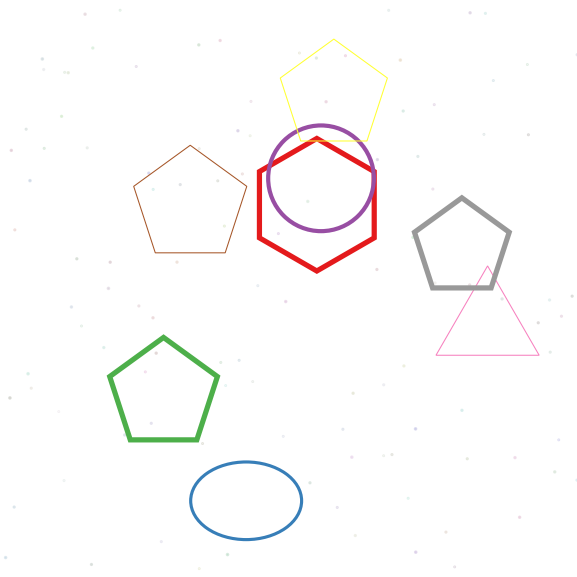[{"shape": "hexagon", "thickness": 2.5, "radius": 0.57, "center": [0.549, 0.645]}, {"shape": "oval", "thickness": 1.5, "radius": 0.48, "center": [0.426, 0.132]}, {"shape": "pentagon", "thickness": 2.5, "radius": 0.49, "center": [0.283, 0.317]}, {"shape": "circle", "thickness": 2, "radius": 0.46, "center": [0.556, 0.69]}, {"shape": "pentagon", "thickness": 0.5, "radius": 0.49, "center": [0.578, 0.834]}, {"shape": "pentagon", "thickness": 0.5, "radius": 0.51, "center": [0.329, 0.645]}, {"shape": "triangle", "thickness": 0.5, "radius": 0.52, "center": [0.844, 0.436]}, {"shape": "pentagon", "thickness": 2.5, "radius": 0.43, "center": [0.8, 0.57]}]